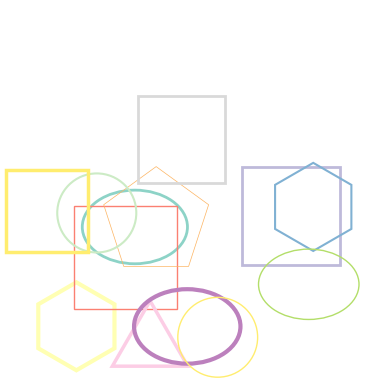[{"shape": "oval", "thickness": 2, "radius": 0.68, "center": [0.35, 0.411]}, {"shape": "hexagon", "thickness": 3, "radius": 0.57, "center": [0.198, 0.152]}, {"shape": "square", "thickness": 2, "radius": 0.64, "center": [0.756, 0.438]}, {"shape": "square", "thickness": 1, "radius": 0.67, "center": [0.327, 0.33]}, {"shape": "hexagon", "thickness": 1.5, "radius": 0.57, "center": [0.814, 0.463]}, {"shape": "pentagon", "thickness": 0.5, "radius": 0.72, "center": [0.406, 0.424]}, {"shape": "oval", "thickness": 1, "radius": 0.65, "center": [0.802, 0.262]}, {"shape": "triangle", "thickness": 2.5, "radius": 0.57, "center": [0.39, 0.105]}, {"shape": "square", "thickness": 2, "radius": 0.57, "center": [0.472, 0.637]}, {"shape": "oval", "thickness": 3, "radius": 0.69, "center": [0.486, 0.152]}, {"shape": "circle", "thickness": 1.5, "radius": 0.51, "center": [0.251, 0.447]}, {"shape": "circle", "thickness": 1, "radius": 0.52, "center": [0.566, 0.124]}, {"shape": "square", "thickness": 2.5, "radius": 0.53, "center": [0.123, 0.453]}]